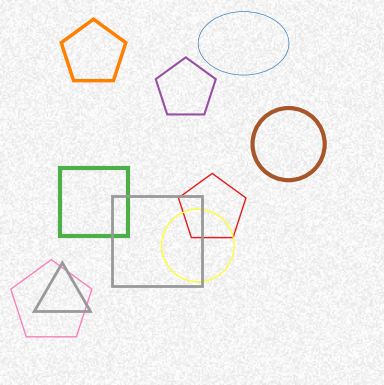[{"shape": "pentagon", "thickness": 1, "radius": 0.46, "center": [0.551, 0.457]}, {"shape": "oval", "thickness": 0.5, "radius": 0.59, "center": [0.633, 0.887]}, {"shape": "square", "thickness": 3, "radius": 0.44, "center": [0.245, 0.475]}, {"shape": "pentagon", "thickness": 1.5, "radius": 0.41, "center": [0.482, 0.769]}, {"shape": "pentagon", "thickness": 2.5, "radius": 0.44, "center": [0.243, 0.862]}, {"shape": "circle", "thickness": 1, "radius": 0.47, "center": [0.514, 0.362]}, {"shape": "circle", "thickness": 3, "radius": 0.47, "center": [0.75, 0.626]}, {"shape": "pentagon", "thickness": 1, "radius": 0.55, "center": [0.133, 0.215]}, {"shape": "square", "thickness": 2, "radius": 0.58, "center": [0.409, 0.374]}, {"shape": "triangle", "thickness": 2, "radius": 0.42, "center": [0.162, 0.233]}]